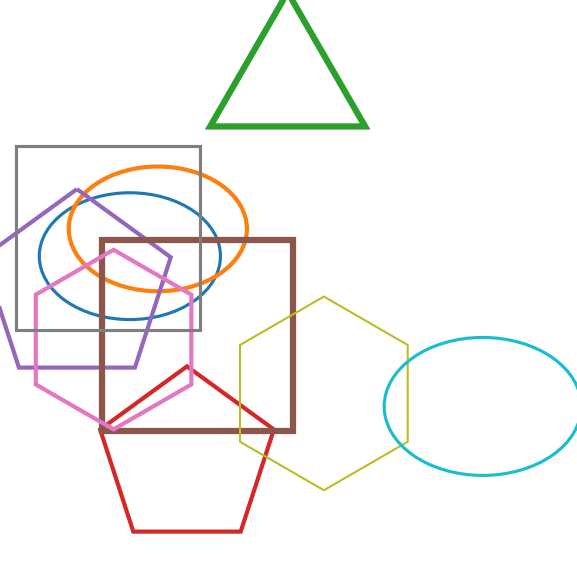[{"shape": "oval", "thickness": 1.5, "radius": 0.78, "center": [0.225, 0.556]}, {"shape": "oval", "thickness": 2, "radius": 0.77, "center": [0.273, 0.603]}, {"shape": "triangle", "thickness": 3, "radius": 0.77, "center": [0.498, 0.858]}, {"shape": "pentagon", "thickness": 2, "radius": 0.79, "center": [0.324, 0.207]}, {"shape": "pentagon", "thickness": 2, "radius": 0.85, "center": [0.133, 0.501]}, {"shape": "square", "thickness": 3, "radius": 0.83, "center": [0.342, 0.418]}, {"shape": "hexagon", "thickness": 2, "radius": 0.78, "center": [0.197, 0.411]}, {"shape": "square", "thickness": 1.5, "radius": 0.8, "center": [0.187, 0.587]}, {"shape": "hexagon", "thickness": 1, "radius": 0.84, "center": [0.561, 0.318]}, {"shape": "oval", "thickness": 1.5, "radius": 0.85, "center": [0.836, 0.295]}]